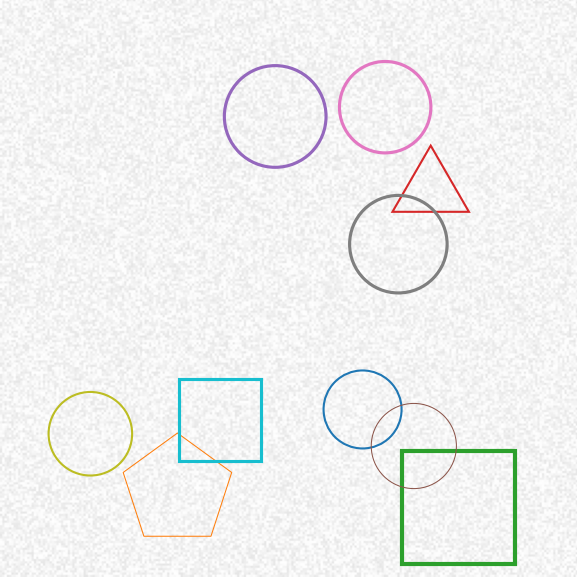[{"shape": "circle", "thickness": 1, "radius": 0.34, "center": [0.628, 0.29]}, {"shape": "pentagon", "thickness": 0.5, "radius": 0.49, "center": [0.307, 0.15]}, {"shape": "square", "thickness": 2, "radius": 0.49, "center": [0.794, 0.121]}, {"shape": "triangle", "thickness": 1, "radius": 0.38, "center": [0.746, 0.671]}, {"shape": "circle", "thickness": 1.5, "radius": 0.44, "center": [0.477, 0.797]}, {"shape": "circle", "thickness": 0.5, "radius": 0.37, "center": [0.717, 0.227]}, {"shape": "circle", "thickness": 1.5, "radius": 0.4, "center": [0.667, 0.814]}, {"shape": "circle", "thickness": 1.5, "radius": 0.42, "center": [0.69, 0.576]}, {"shape": "circle", "thickness": 1, "radius": 0.36, "center": [0.156, 0.248]}, {"shape": "square", "thickness": 1.5, "radius": 0.36, "center": [0.381, 0.272]}]